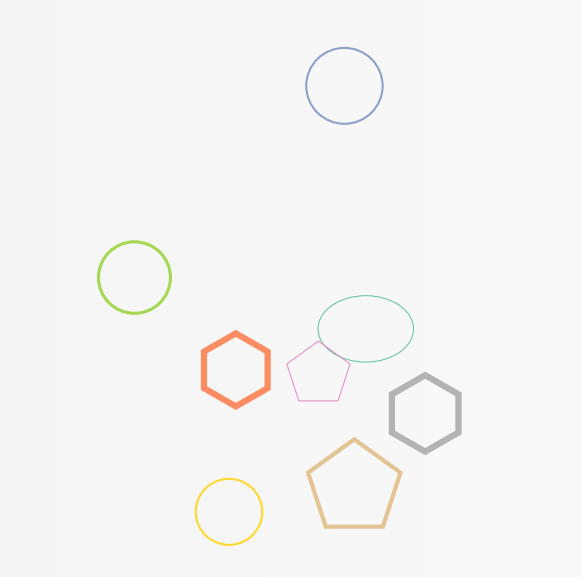[{"shape": "oval", "thickness": 0.5, "radius": 0.41, "center": [0.629, 0.43]}, {"shape": "hexagon", "thickness": 3, "radius": 0.32, "center": [0.406, 0.359]}, {"shape": "circle", "thickness": 1, "radius": 0.33, "center": [0.593, 0.85]}, {"shape": "pentagon", "thickness": 0.5, "radius": 0.29, "center": [0.548, 0.351]}, {"shape": "circle", "thickness": 1.5, "radius": 0.31, "center": [0.231, 0.519]}, {"shape": "circle", "thickness": 1, "radius": 0.29, "center": [0.394, 0.113]}, {"shape": "pentagon", "thickness": 2, "radius": 0.42, "center": [0.609, 0.155]}, {"shape": "hexagon", "thickness": 3, "radius": 0.33, "center": [0.731, 0.283]}]